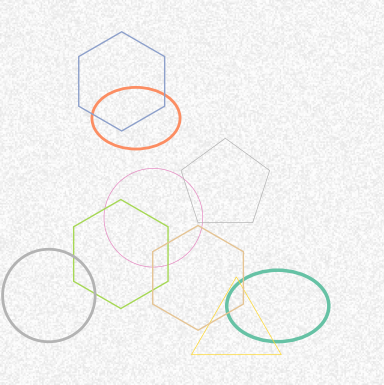[{"shape": "oval", "thickness": 2.5, "radius": 0.66, "center": [0.721, 0.205]}, {"shape": "oval", "thickness": 2, "radius": 0.57, "center": [0.353, 0.693]}, {"shape": "hexagon", "thickness": 1, "radius": 0.64, "center": [0.316, 0.789]}, {"shape": "circle", "thickness": 0.5, "radius": 0.64, "center": [0.398, 0.434]}, {"shape": "hexagon", "thickness": 1, "radius": 0.71, "center": [0.314, 0.34]}, {"shape": "triangle", "thickness": 0.5, "radius": 0.67, "center": [0.614, 0.146]}, {"shape": "hexagon", "thickness": 1, "radius": 0.68, "center": [0.514, 0.278]}, {"shape": "pentagon", "thickness": 0.5, "radius": 0.61, "center": [0.585, 0.52]}, {"shape": "circle", "thickness": 2, "radius": 0.6, "center": [0.127, 0.232]}]